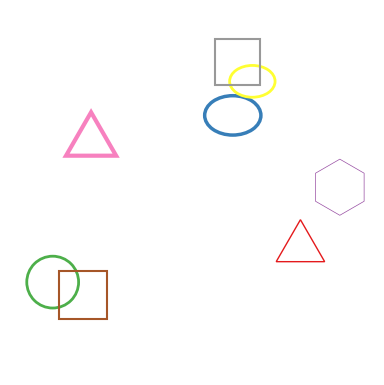[{"shape": "triangle", "thickness": 1, "radius": 0.36, "center": [0.78, 0.357]}, {"shape": "oval", "thickness": 2.5, "radius": 0.37, "center": [0.605, 0.7]}, {"shape": "circle", "thickness": 2, "radius": 0.34, "center": [0.137, 0.267]}, {"shape": "hexagon", "thickness": 0.5, "radius": 0.36, "center": [0.883, 0.514]}, {"shape": "oval", "thickness": 2, "radius": 0.3, "center": [0.655, 0.789]}, {"shape": "square", "thickness": 1.5, "radius": 0.31, "center": [0.217, 0.235]}, {"shape": "triangle", "thickness": 3, "radius": 0.38, "center": [0.237, 0.633]}, {"shape": "square", "thickness": 1.5, "radius": 0.3, "center": [0.617, 0.839]}]